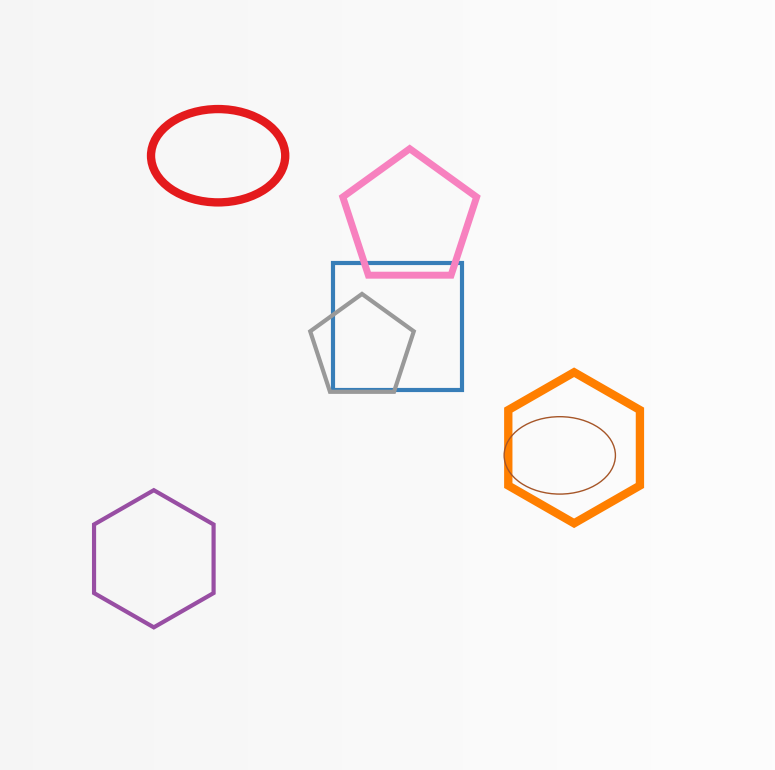[{"shape": "oval", "thickness": 3, "radius": 0.43, "center": [0.281, 0.798]}, {"shape": "square", "thickness": 1.5, "radius": 0.41, "center": [0.513, 0.576]}, {"shape": "hexagon", "thickness": 1.5, "radius": 0.45, "center": [0.198, 0.274]}, {"shape": "hexagon", "thickness": 3, "radius": 0.49, "center": [0.741, 0.418]}, {"shape": "oval", "thickness": 0.5, "radius": 0.36, "center": [0.722, 0.409]}, {"shape": "pentagon", "thickness": 2.5, "radius": 0.45, "center": [0.529, 0.716]}, {"shape": "pentagon", "thickness": 1.5, "radius": 0.35, "center": [0.467, 0.548]}]